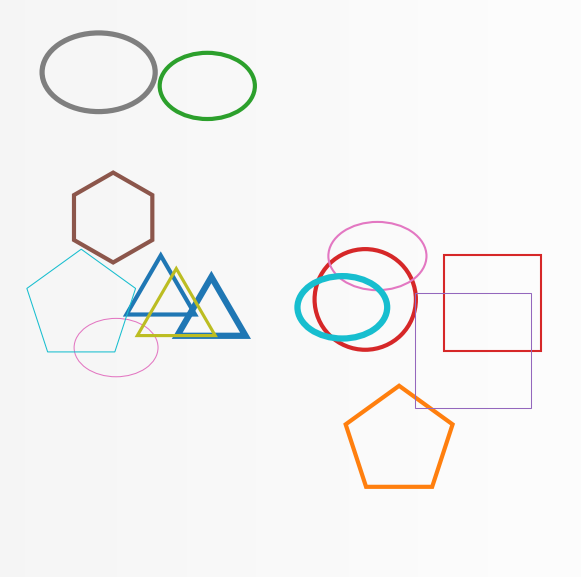[{"shape": "triangle", "thickness": 2, "radius": 0.34, "center": [0.277, 0.489]}, {"shape": "triangle", "thickness": 3, "radius": 0.34, "center": [0.364, 0.452]}, {"shape": "pentagon", "thickness": 2, "radius": 0.48, "center": [0.687, 0.234]}, {"shape": "oval", "thickness": 2, "radius": 0.41, "center": [0.357, 0.85]}, {"shape": "circle", "thickness": 2, "radius": 0.44, "center": [0.628, 0.481]}, {"shape": "square", "thickness": 1, "radius": 0.41, "center": [0.847, 0.474]}, {"shape": "square", "thickness": 0.5, "radius": 0.5, "center": [0.813, 0.392]}, {"shape": "hexagon", "thickness": 2, "radius": 0.39, "center": [0.195, 0.622]}, {"shape": "oval", "thickness": 1, "radius": 0.42, "center": [0.649, 0.556]}, {"shape": "oval", "thickness": 0.5, "radius": 0.36, "center": [0.2, 0.397]}, {"shape": "oval", "thickness": 2.5, "radius": 0.49, "center": [0.17, 0.874]}, {"shape": "triangle", "thickness": 1.5, "radius": 0.39, "center": [0.303, 0.457]}, {"shape": "pentagon", "thickness": 0.5, "radius": 0.49, "center": [0.14, 0.469]}, {"shape": "oval", "thickness": 3, "radius": 0.39, "center": [0.589, 0.467]}]